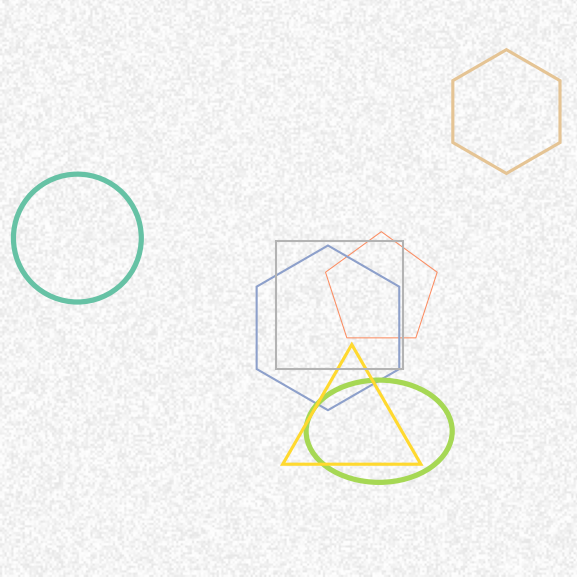[{"shape": "circle", "thickness": 2.5, "radius": 0.55, "center": [0.134, 0.587]}, {"shape": "pentagon", "thickness": 0.5, "radius": 0.51, "center": [0.66, 0.496]}, {"shape": "hexagon", "thickness": 1, "radius": 0.71, "center": [0.568, 0.431]}, {"shape": "oval", "thickness": 2.5, "radius": 0.63, "center": [0.657, 0.252]}, {"shape": "triangle", "thickness": 1.5, "radius": 0.69, "center": [0.609, 0.264]}, {"shape": "hexagon", "thickness": 1.5, "radius": 0.54, "center": [0.877, 0.806]}, {"shape": "square", "thickness": 1, "radius": 0.55, "center": [0.587, 0.471]}]